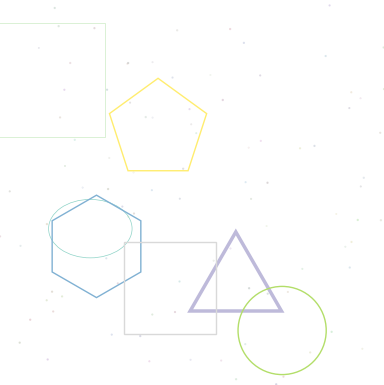[{"shape": "oval", "thickness": 0.5, "radius": 0.54, "center": [0.235, 0.406]}, {"shape": "triangle", "thickness": 2.5, "radius": 0.68, "center": [0.613, 0.261]}, {"shape": "hexagon", "thickness": 1, "radius": 0.66, "center": [0.251, 0.36]}, {"shape": "circle", "thickness": 1, "radius": 0.57, "center": [0.733, 0.142]}, {"shape": "square", "thickness": 1, "radius": 0.6, "center": [0.442, 0.252]}, {"shape": "square", "thickness": 0.5, "radius": 0.74, "center": [0.125, 0.793]}, {"shape": "pentagon", "thickness": 1, "radius": 0.66, "center": [0.411, 0.664]}]